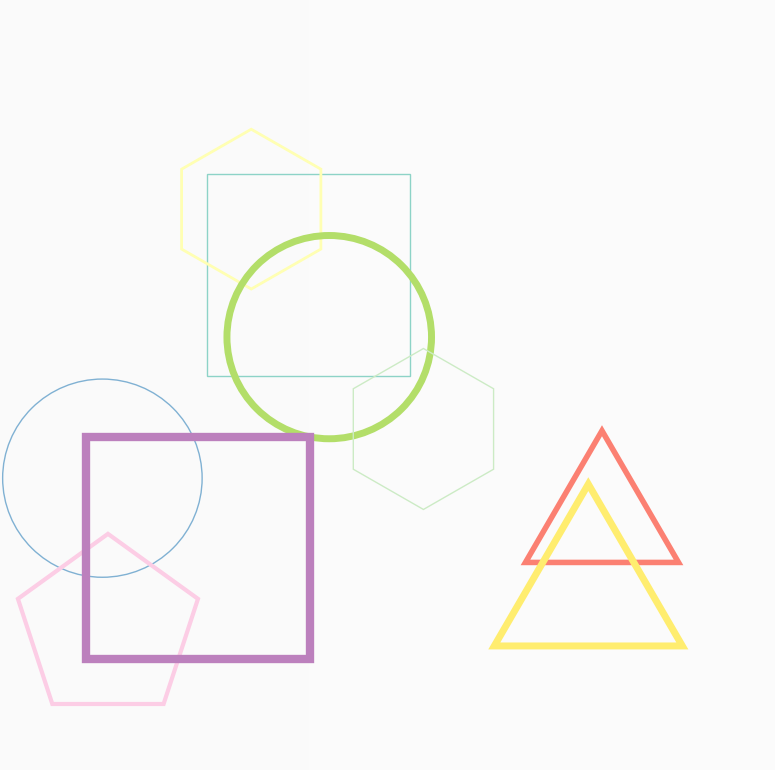[{"shape": "square", "thickness": 0.5, "radius": 0.65, "center": [0.398, 0.643]}, {"shape": "hexagon", "thickness": 1, "radius": 0.52, "center": [0.324, 0.728]}, {"shape": "triangle", "thickness": 2, "radius": 0.57, "center": [0.777, 0.327]}, {"shape": "circle", "thickness": 0.5, "radius": 0.64, "center": [0.132, 0.379]}, {"shape": "circle", "thickness": 2.5, "radius": 0.66, "center": [0.425, 0.562]}, {"shape": "pentagon", "thickness": 1.5, "radius": 0.61, "center": [0.139, 0.185]}, {"shape": "square", "thickness": 3, "radius": 0.72, "center": [0.255, 0.289]}, {"shape": "hexagon", "thickness": 0.5, "radius": 0.52, "center": [0.546, 0.443]}, {"shape": "triangle", "thickness": 2.5, "radius": 0.7, "center": [0.759, 0.231]}]